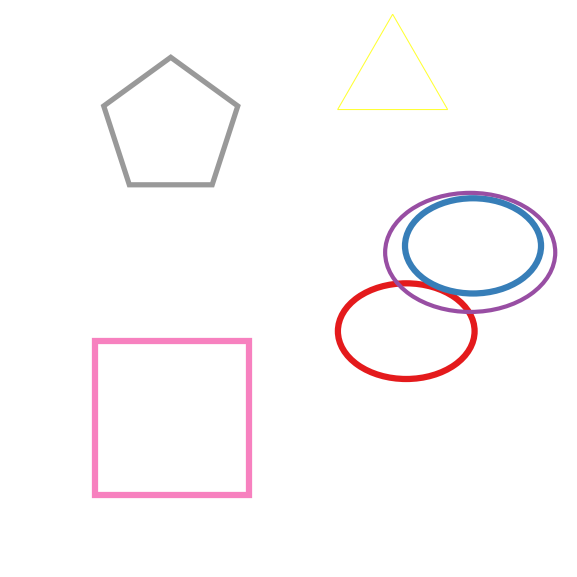[{"shape": "oval", "thickness": 3, "radius": 0.59, "center": [0.703, 0.426]}, {"shape": "oval", "thickness": 3, "radius": 0.59, "center": [0.819, 0.573]}, {"shape": "oval", "thickness": 2, "radius": 0.74, "center": [0.814, 0.562]}, {"shape": "triangle", "thickness": 0.5, "radius": 0.55, "center": [0.68, 0.864]}, {"shape": "square", "thickness": 3, "radius": 0.67, "center": [0.297, 0.275]}, {"shape": "pentagon", "thickness": 2.5, "radius": 0.61, "center": [0.296, 0.778]}]